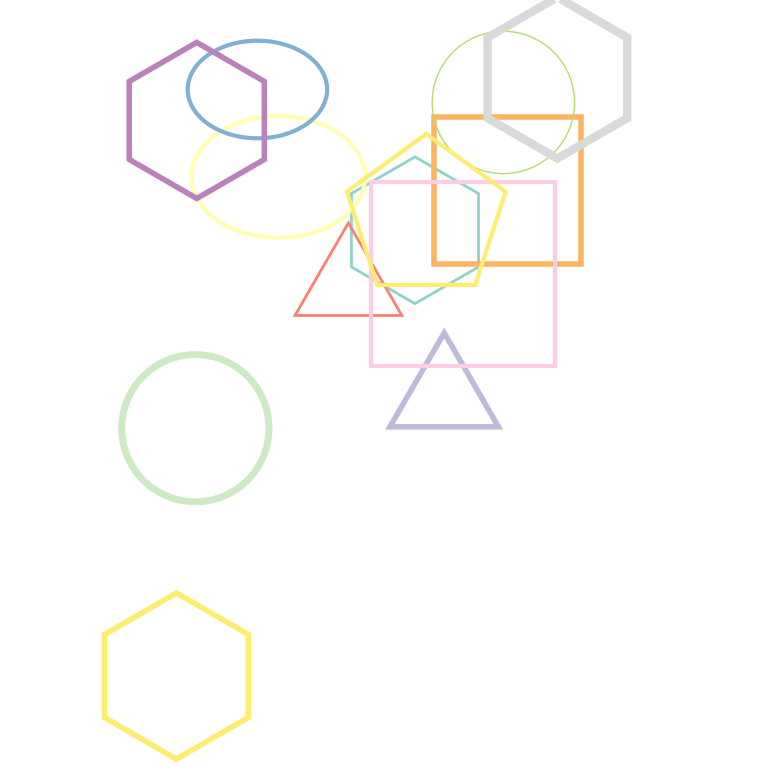[{"shape": "hexagon", "thickness": 1, "radius": 0.48, "center": [0.539, 0.701]}, {"shape": "oval", "thickness": 1.5, "radius": 0.56, "center": [0.361, 0.77]}, {"shape": "triangle", "thickness": 2, "radius": 0.41, "center": [0.577, 0.486]}, {"shape": "triangle", "thickness": 1, "radius": 0.4, "center": [0.452, 0.63]}, {"shape": "oval", "thickness": 1.5, "radius": 0.45, "center": [0.334, 0.884]}, {"shape": "square", "thickness": 2, "radius": 0.48, "center": [0.659, 0.752]}, {"shape": "circle", "thickness": 0.5, "radius": 0.46, "center": [0.654, 0.867]}, {"shape": "square", "thickness": 1.5, "radius": 0.6, "center": [0.601, 0.644]}, {"shape": "hexagon", "thickness": 3, "radius": 0.52, "center": [0.724, 0.899]}, {"shape": "hexagon", "thickness": 2, "radius": 0.51, "center": [0.256, 0.844]}, {"shape": "circle", "thickness": 2.5, "radius": 0.48, "center": [0.254, 0.444]}, {"shape": "pentagon", "thickness": 1.5, "radius": 0.54, "center": [0.554, 0.718]}, {"shape": "hexagon", "thickness": 2, "radius": 0.54, "center": [0.229, 0.122]}]